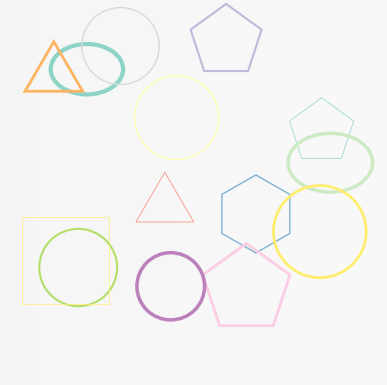[{"shape": "oval", "thickness": 3, "radius": 0.47, "center": [0.224, 0.82]}, {"shape": "pentagon", "thickness": 0.5, "radius": 0.44, "center": [0.83, 0.659]}, {"shape": "circle", "thickness": 1, "radius": 0.54, "center": [0.456, 0.695]}, {"shape": "pentagon", "thickness": 1.5, "radius": 0.48, "center": [0.584, 0.893]}, {"shape": "triangle", "thickness": 0.5, "radius": 0.43, "center": [0.425, 0.466]}, {"shape": "hexagon", "thickness": 1, "radius": 0.51, "center": [0.66, 0.444]}, {"shape": "triangle", "thickness": 2, "radius": 0.43, "center": [0.139, 0.806]}, {"shape": "circle", "thickness": 1.5, "radius": 0.5, "center": [0.202, 0.305]}, {"shape": "pentagon", "thickness": 2, "radius": 0.59, "center": [0.636, 0.25]}, {"shape": "circle", "thickness": 1, "radius": 0.5, "center": [0.311, 0.88]}, {"shape": "circle", "thickness": 2.5, "radius": 0.44, "center": [0.441, 0.256]}, {"shape": "oval", "thickness": 2.5, "radius": 0.55, "center": [0.852, 0.577]}, {"shape": "circle", "thickness": 2, "radius": 0.6, "center": [0.825, 0.398]}, {"shape": "square", "thickness": 0.5, "radius": 0.57, "center": [0.169, 0.323]}]